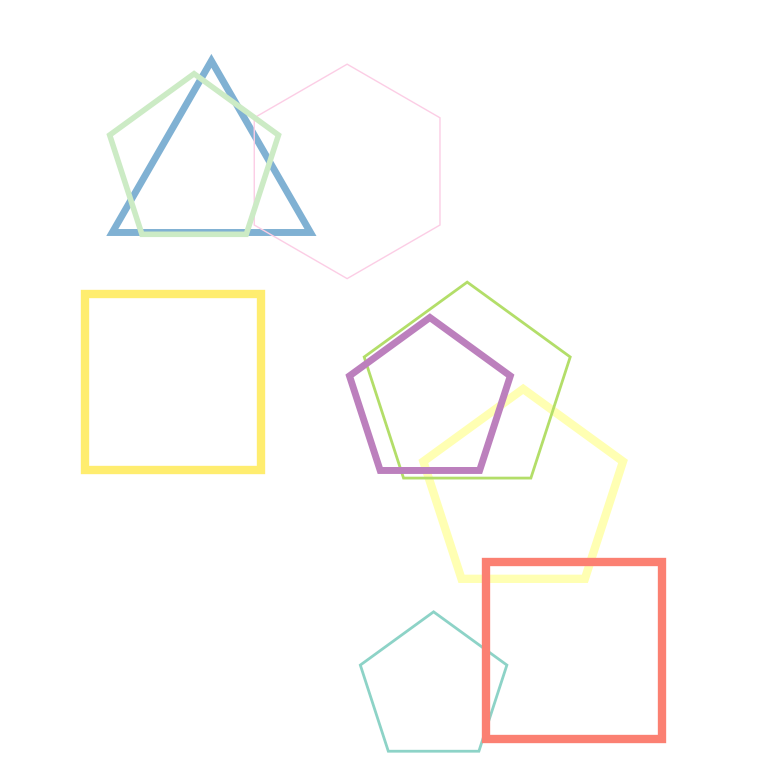[{"shape": "pentagon", "thickness": 1, "radius": 0.5, "center": [0.563, 0.105]}, {"shape": "pentagon", "thickness": 3, "radius": 0.68, "center": [0.679, 0.359]}, {"shape": "square", "thickness": 3, "radius": 0.57, "center": [0.745, 0.155]}, {"shape": "triangle", "thickness": 2.5, "radius": 0.74, "center": [0.275, 0.772]}, {"shape": "pentagon", "thickness": 1, "radius": 0.7, "center": [0.607, 0.493]}, {"shape": "hexagon", "thickness": 0.5, "radius": 0.7, "center": [0.451, 0.777]}, {"shape": "pentagon", "thickness": 2.5, "radius": 0.55, "center": [0.558, 0.478]}, {"shape": "pentagon", "thickness": 2, "radius": 0.58, "center": [0.252, 0.789]}, {"shape": "square", "thickness": 3, "radius": 0.57, "center": [0.225, 0.504]}]